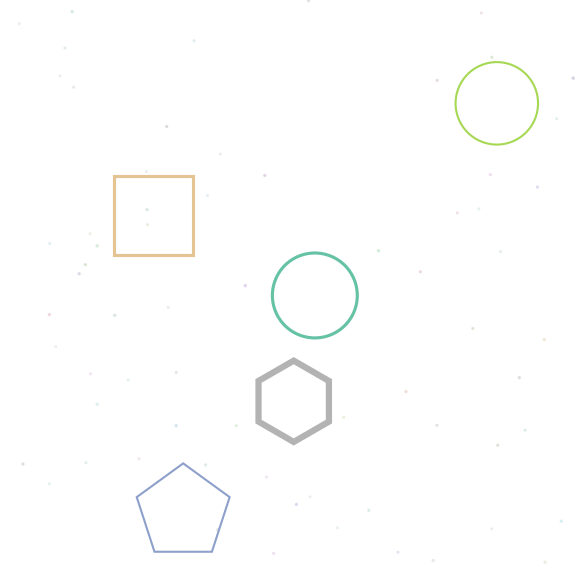[{"shape": "circle", "thickness": 1.5, "radius": 0.37, "center": [0.545, 0.488]}, {"shape": "pentagon", "thickness": 1, "radius": 0.42, "center": [0.317, 0.112]}, {"shape": "circle", "thickness": 1, "radius": 0.36, "center": [0.86, 0.82]}, {"shape": "square", "thickness": 1.5, "radius": 0.34, "center": [0.266, 0.626]}, {"shape": "hexagon", "thickness": 3, "radius": 0.35, "center": [0.509, 0.304]}]